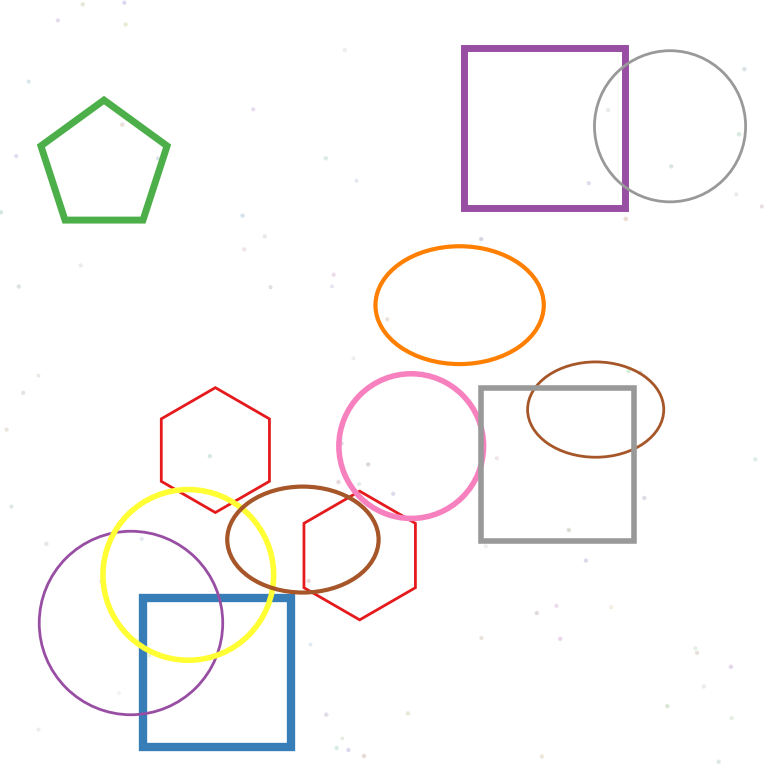[{"shape": "hexagon", "thickness": 1, "radius": 0.42, "center": [0.467, 0.279]}, {"shape": "hexagon", "thickness": 1, "radius": 0.41, "center": [0.28, 0.415]}, {"shape": "square", "thickness": 3, "radius": 0.48, "center": [0.281, 0.127]}, {"shape": "pentagon", "thickness": 2.5, "radius": 0.43, "center": [0.135, 0.784]}, {"shape": "circle", "thickness": 1, "radius": 0.6, "center": [0.17, 0.191]}, {"shape": "square", "thickness": 2.5, "radius": 0.52, "center": [0.707, 0.834]}, {"shape": "oval", "thickness": 1.5, "radius": 0.55, "center": [0.597, 0.604]}, {"shape": "circle", "thickness": 2, "radius": 0.55, "center": [0.245, 0.253]}, {"shape": "oval", "thickness": 1, "radius": 0.44, "center": [0.774, 0.468]}, {"shape": "oval", "thickness": 1.5, "radius": 0.49, "center": [0.393, 0.299]}, {"shape": "circle", "thickness": 2, "radius": 0.47, "center": [0.534, 0.421]}, {"shape": "circle", "thickness": 1, "radius": 0.49, "center": [0.87, 0.836]}, {"shape": "square", "thickness": 2, "radius": 0.5, "center": [0.724, 0.397]}]